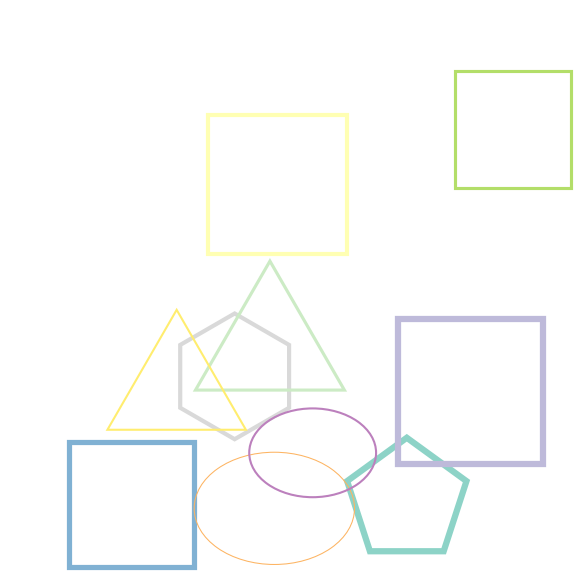[{"shape": "pentagon", "thickness": 3, "radius": 0.54, "center": [0.704, 0.132]}, {"shape": "square", "thickness": 2, "radius": 0.6, "center": [0.48, 0.68]}, {"shape": "square", "thickness": 3, "radius": 0.63, "center": [0.815, 0.321]}, {"shape": "square", "thickness": 2.5, "radius": 0.54, "center": [0.227, 0.126]}, {"shape": "oval", "thickness": 0.5, "radius": 0.69, "center": [0.475, 0.119]}, {"shape": "square", "thickness": 1.5, "radius": 0.5, "center": [0.888, 0.775]}, {"shape": "hexagon", "thickness": 2, "radius": 0.54, "center": [0.406, 0.347]}, {"shape": "oval", "thickness": 1, "radius": 0.55, "center": [0.541, 0.215]}, {"shape": "triangle", "thickness": 1.5, "radius": 0.74, "center": [0.467, 0.398]}, {"shape": "triangle", "thickness": 1, "radius": 0.69, "center": [0.306, 0.324]}]